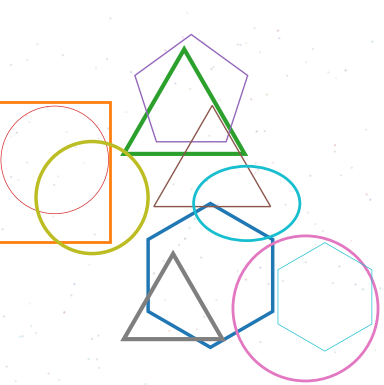[{"shape": "hexagon", "thickness": 2.5, "radius": 0.93, "center": [0.547, 0.285]}, {"shape": "square", "thickness": 2, "radius": 0.91, "center": [0.103, 0.553]}, {"shape": "triangle", "thickness": 3, "radius": 0.91, "center": [0.478, 0.691]}, {"shape": "circle", "thickness": 0.5, "radius": 0.7, "center": [0.142, 0.585]}, {"shape": "pentagon", "thickness": 1, "radius": 0.77, "center": [0.497, 0.756]}, {"shape": "triangle", "thickness": 1, "radius": 0.88, "center": [0.551, 0.551]}, {"shape": "circle", "thickness": 2, "radius": 0.94, "center": [0.793, 0.199]}, {"shape": "triangle", "thickness": 3, "radius": 0.74, "center": [0.45, 0.193]}, {"shape": "circle", "thickness": 2.5, "radius": 0.73, "center": [0.239, 0.487]}, {"shape": "hexagon", "thickness": 0.5, "radius": 0.7, "center": [0.844, 0.229]}, {"shape": "oval", "thickness": 2, "radius": 0.69, "center": [0.641, 0.472]}]